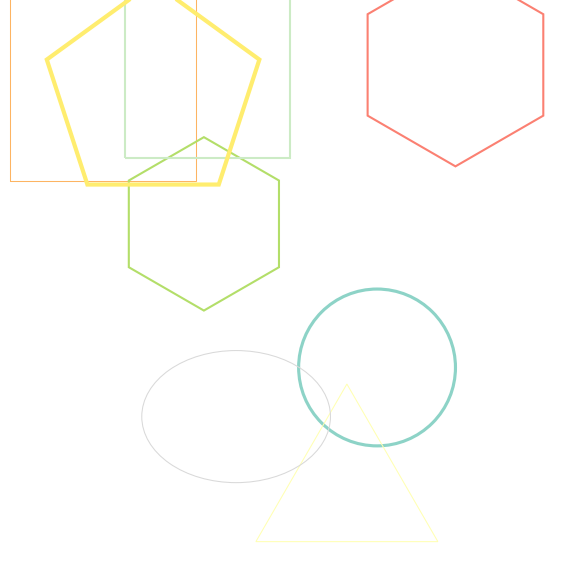[{"shape": "circle", "thickness": 1.5, "radius": 0.68, "center": [0.653, 0.363]}, {"shape": "triangle", "thickness": 0.5, "radius": 0.91, "center": [0.601, 0.152]}, {"shape": "hexagon", "thickness": 1, "radius": 0.88, "center": [0.789, 0.887]}, {"shape": "square", "thickness": 0.5, "radius": 0.81, "center": [0.179, 0.847]}, {"shape": "hexagon", "thickness": 1, "radius": 0.75, "center": [0.353, 0.611]}, {"shape": "oval", "thickness": 0.5, "radius": 0.82, "center": [0.409, 0.278]}, {"shape": "square", "thickness": 1, "radius": 0.71, "center": [0.359, 0.868]}, {"shape": "pentagon", "thickness": 2, "radius": 0.97, "center": [0.265, 0.836]}]